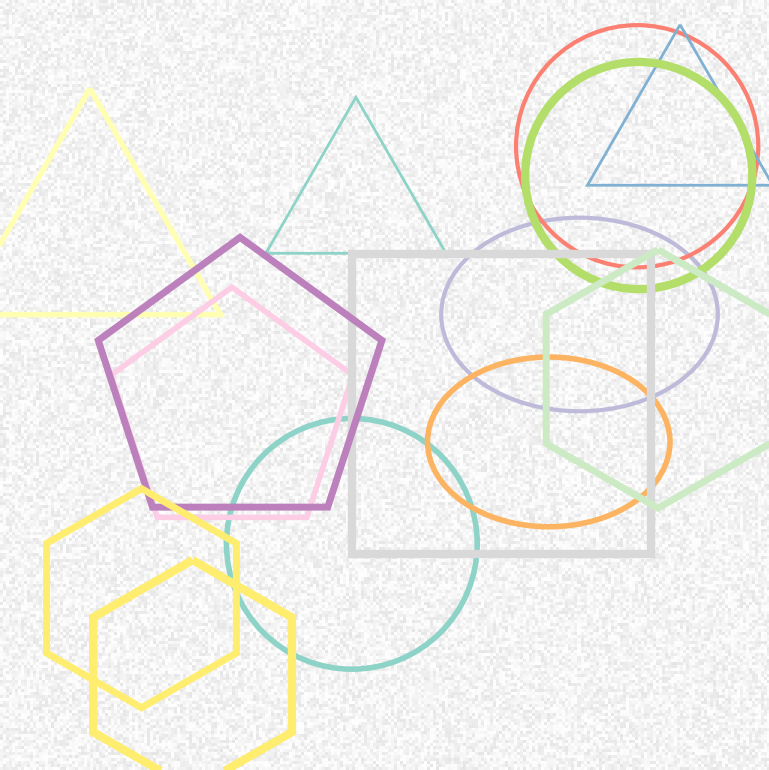[{"shape": "circle", "thickness": 2, "radius": 0.81, "center": [0.457, 0.294]}, {"shape": "triangle", "thickness": 1, "radius": 0.68, "center": [0.462, 0.739]}, {"shape": "triangle", "thickness": 2, "radius": 0.98, "center": [0.117, 0.689]}, {"shape": "oval", "thickness": 1.5, "radius": 0.9, "center": [0.753, 0.592]}, {"shape": "circle", "thickness": 1.5, "radius": 0.79, "center": [0.827, 0.81]}, {"shape": "triangle", "thickness": 1, "radius": 0.7, "center": [0.883, 0.829]}, {"shape": "oval", "thickness": 2, "radius": 0.79, "center": [0.713, 0.426]}, {"shape": "circle", "thickness": 3, "radius": 0.74, "center": [0.83, 0.772]}, {"shape": "pentagon", "thickness": 2, "radius": 0.83, "center": [0.301, 0.462]}, {"shape": "square", "thickness": 3, "radius": 0.97, "center": [0.652, 0.475]}, {"shape": "pentagon", "thickness": 2.5, "radius": 0.97, "center": [0.312, 0.498]}, {"shape": "hexagon", "thickness": 2.5, "radius": 0.84, "center": [0.855, 0.508]}, {"shape": "hexagon", "thickness": 3, "radius": 0.74, "center": [0.25, 0.124]}, {"shape": "hexagon", "thickness": 2.5, "radius": 0.71, "center": [0.184, 0.223]}]